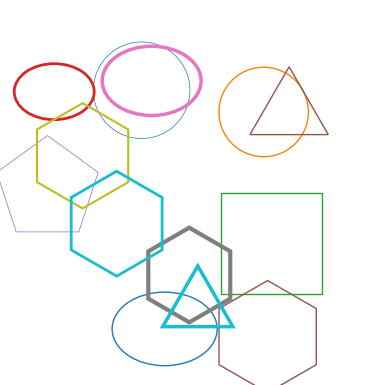[{"shape": "circle", "thickness": 0.5, "radius": 0.63, "center": [0.368, 0.766]}, {"shape": "oval", "thickness": 1, "radius": 0.68, "center": [0.428, 0.146]}, {"shape": "circle", "thickness": 1, "radius": 0.58, "center": [0.685, 0.709]}, {"shape": "square", "thickness": 1, "radius": 0.66, "center": [0.704, 0.368]}, {"shape": "oval", "thickness": 2, "radius": 0.52, "center": [0.141, 0.762]}, {"shape": "pentagon", "thickness": 0.5, "radius": 0.69, "center": [0.123, 0.51]}, {"shape": "hexagon", "thickness": 1, "radius": 0.73, "center": [0.695, 0.126]}, {"shape": "triangle", "thickness": 1, "radius": 0.59, "center": [0.751, 0.709]}, {"shape": "oval", "thickness": 2.5, "radius": 0.64, "center": [0.394, 0.79]}, {"shape": "hexagon", "thickness": 3, "radius": 0.61, "center": [0.492, 0.286]}, {"shape": "hexagon", "thickness": 1.5, "radius": 0.68, "center": [0.215, 0.595]}, {"shape": "triangle", "thickness": 2.5, "radius": 0.53, "center": [0.514, 0.204]}, {"shape": "hexagon", "thickness": 2, "radius": 0.68, "center": [0.303, 0.419]}]